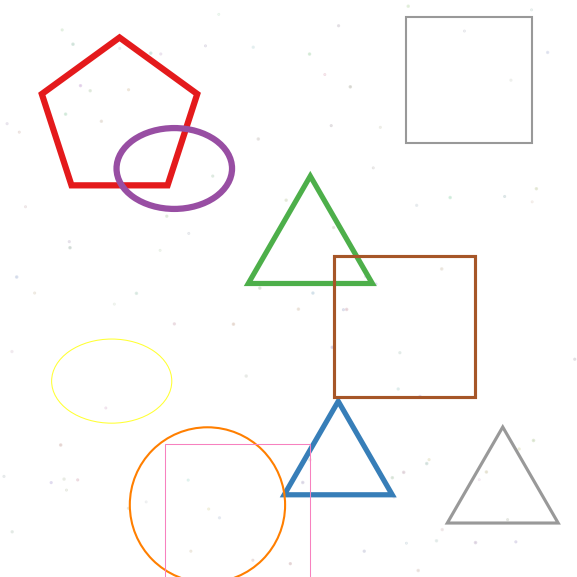[{"shape": "pentagon", "thickness": 3, "radius": 0.71, "center": [0.207, 0.793]}, {"shape": "triangle", "thickness": 2.5, "radius": 0.54, "center": [0.586, 0.196]}, {"shape": "triangle", "thickness": 2.5, "radius": 0.62, "center": [0.537, 0.57]}, {"shape": "oval", "thickness": 3, "radius": 0.5, "center": [0.302, 0.707]}, {"shape": "circle", "thickness": 1, "radius": 0.67, "center": [0.359, 0.125]}, {"shape": "oval", "thickness": 0.5, "radius": 0.52, "center": [0.193, 0.339]}, {"shape": "square", "thickness": 1.5, "radius": 0.61, "center": [0.701, 0.434]}, {"shape": "square", "thickness": 0.5, "radius": 0.63, "center": [0.411, 0.103]}, {"shape": "triangle", "thickness": 1.5, "radius": 0.55, "center": [0.871, 0.149]}, {"shape": "square", "thickness": 1, "radius": 0.55, "center": [0.812, 0.86]}]